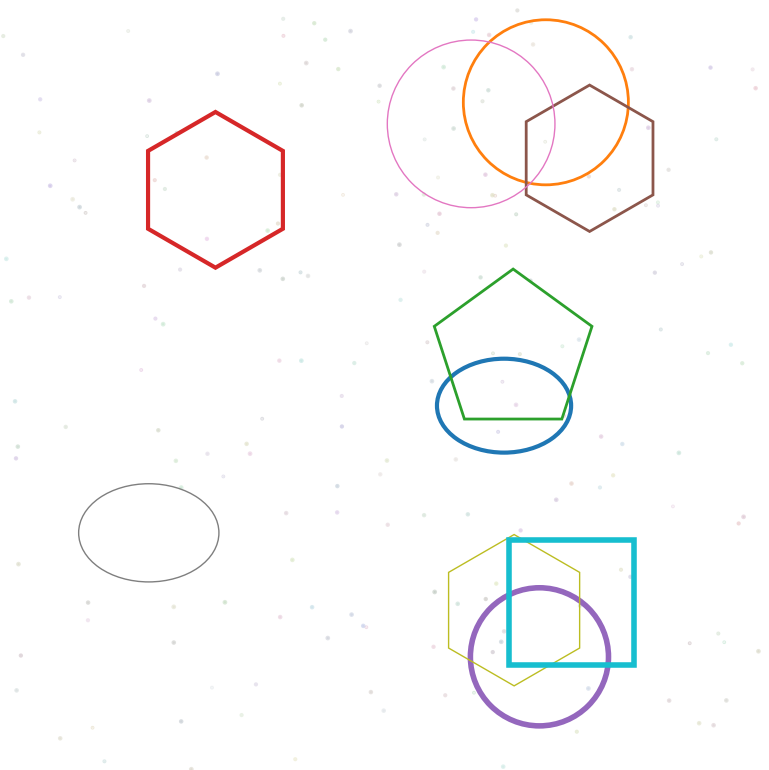[{"shape": "oval", "thickness": 1.5, "radius": 0.44, "center": [0.655, 0.473]}, {"shape": "circle", "thickness": 1, "radius": 0.54, "center": [0.709, 0.867]}, {"shape": "pentagon", "thickness": 1, "radius": 0.54, "center": [0.666, 0.543]}, {"shape": "hexagon", "thickness": 1.5, "radius": 0.51, "center": [0.28, 0.753]}, {"shape": "circle", "thickness": 2, "radius": 0.45, "center": [0.701, 0.147]}, {"shape": "hexagon", "thickness": 1, "radius": 0.48, "center": [0.766, 0.794]}, {"shape": "circle", "thickness": 0.5, "radius": 0.54, "center": [0.612, 0.839]}, {"shape": "oval", "thickness": 0.5, "radius": 0.46, "center": [0.193, 0.308]}, {"shape": "hexagon", "thickness": 0.5, "radius": 0.49, "center": [0.668, 0.208]}, {"shape": "square", "thickness": 2, "radius": 0.41, "center": [0.743, 0.218]}]